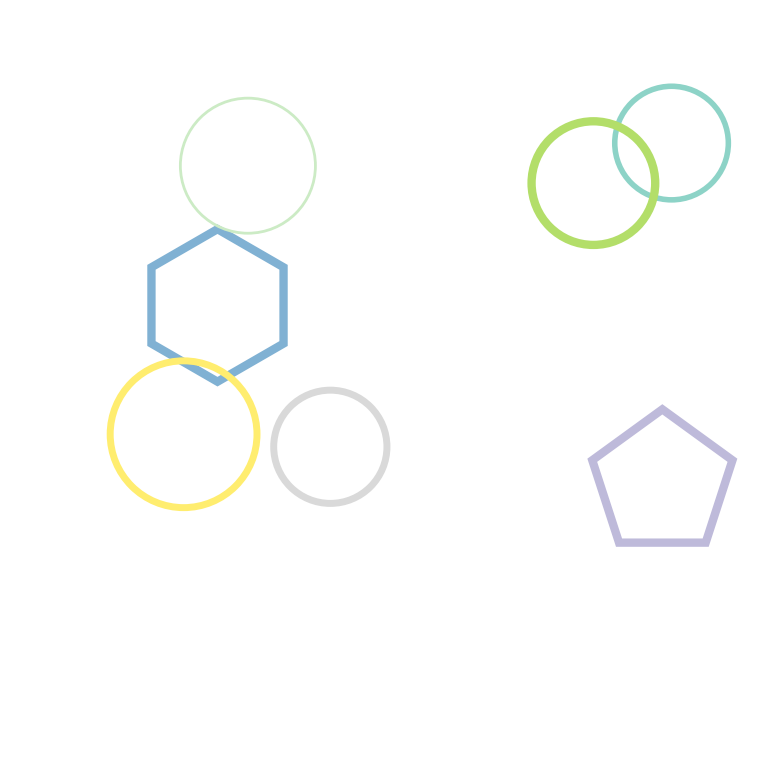[{"shape": "circle", "thickness": 2, "radius": 0.37, "center": [0.872, 0.814]}, {"shape": "pentagon", "thickness": 3, "radius": 0.48, "center": [0.86, 0.373]}, {"shape": "hexagon", "thickness": 3, "radius": 0.5, "center": [0.282, 0.603]}, {"shape": "circle", "thickness": 3, "radius": 0.4, "center": [0.771, 0.762]}, {"shape": "circle", "thickness": 2.5, "radius": 0.37, "center": [0.429, 0.42]}, {"shape": "circle", "thickness": 1, "radius": 0.44, "center": [0.322, 0.785]}, {"shape": "circle", "thickness": 2.5, "radius": 0.48, "center": [0.238, 0.436]}]